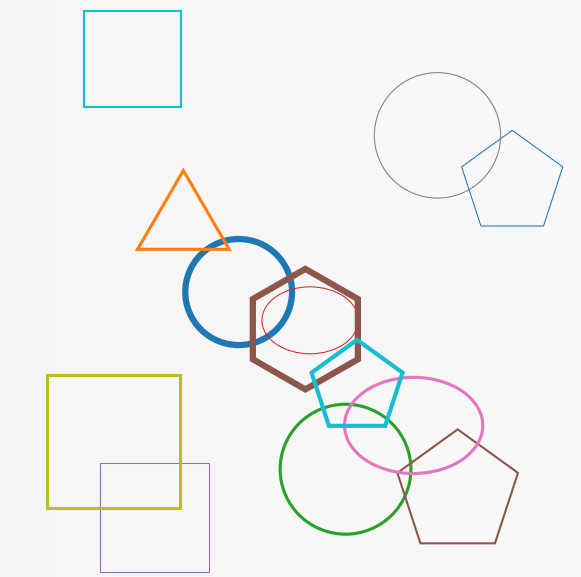[{"shape": "circle", "thickness": 3, "radius": 0.46, "center": [0.411, 0.493]}, {"shape": "pentagon", "thickness": 0.5, "radius": 0.46, "center": [0.881, 0.682]}, {"shape": "triangle", "thickness": 1.5, "radius": 0.45, "center": [0.315, 0.613]}, {"shape": "circle", "thickness": 1.5, "radius": 0.56, "center": [0.594, 0.187]}, {"shape": "oval", "thickness": 0.5, "radius": 0.41, "center": [0.533, 0.444]}, {"shape": "square", "thickness": 0.5, "radius": 0.47, "center": [0.266, 0.103]}, {"shape": "hexagon", "thickness": 3, "radius": 0.52, "center": [0.525, 0.429]}, {"shape": "pentagon", "thickness": 1, "radius": 0.55, "center": [0.787, 0.147]}, {"shape": "oval", "thickness": 1.5, "radius": 0.59, "center": [0.712, 0.262]}, {"shape": "circle", "thickness": 0.5, "radius": 0.54, "center": [0.753, 0.765]}, {"shape": "square", "thickness": 1.5, "radius": 0.57, "center": [0.195, 0.235]}, {"shape": "square", "thickness": 1, "radius": 0.42, "center": [0.228, 0.897]}, {"shape": "pentagon", "thickness": 2, "radius": 0.41, "center": [0.614, 0.328]}]